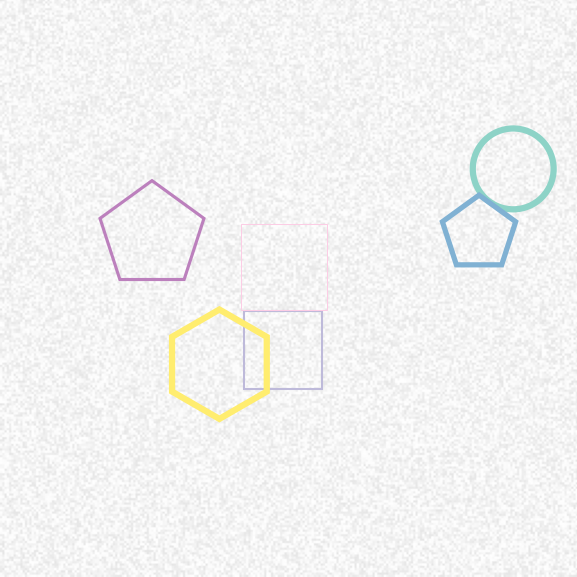[{"shape": "circle", "thickness": 3, "radius": 0.35, "center": [0.889, 0.707]}, {"shape": "square", "thickness": 1, "radius": 0.34, "center": [0.49, 0.393]}, {"shape": "pentagon", "thickness": 2.5, "radius": 0.33, "center": [0.83, 0.595]}, {"shape": "square", "thickness": 0.5, "radius": 0.37, "center": [0.491, 0.537]}, {"shape": "pentagon", "thickness": 1.5, "radius": 0.47, "center": [0.263, 0.592]}, {"shape": "hexagon", "thickness": 3, "radius": 0.47, "center": [0.38, 0.368]}]